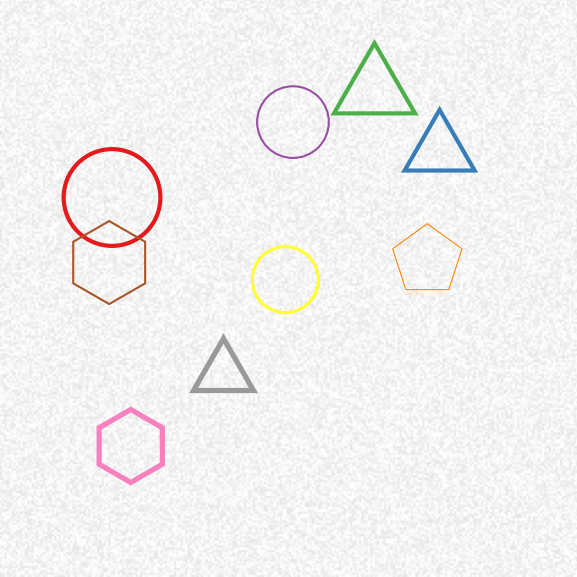[{"shape": "circle", "thickness": 2, "radius": 0.42, "center": [0.194, 0.657]}, {"shape": "triangle", "thickness": 2, "radius": 0.35, "center": [0.761, 0.739]}, {"shape": "triangle", "thickness": 2, "radius": 0.41, "center": [0.648, 0.843]}, {"shape": "circle", "thickness": 1, "radius": 0.31, "center": [0.507, 0.788]}, {"shape": "pentagon", "thickness": 0.5, "radius": 0.32, "center": [0.74, 0.549]}, {"shape": "circle", "thickness": 1.5, "radius": 0.29, "center": [0.494, 0.515]}, {"shape": "hexagon", "thickness": 1, "radius": 0.36, "center": [0.189, 0.544]}, {"shape": "hexagon", "thickness": 2.5, "radius": 0.32, "center": [0.226, 0.227]}, {"shape": "triangle", "thickness": 2.5, "radius": 0.3, "center": [0.387, 0.353]}]